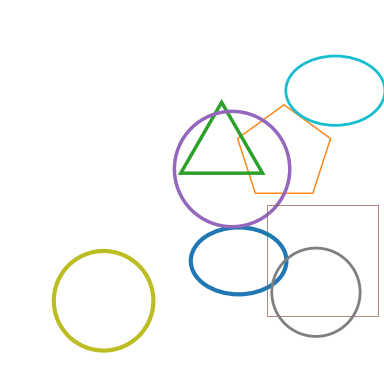[{"shape": "oval", "thickness": 3, "radius": 0.62, "center": [0.62, 0.322]}, {"shape": "pentagon", "thickness": 1, "radius": 0.63, "center": [0.738, 0.601]}, {"shape": "triangle", "thickness": 2.5, "radius": 0.61, "center": [0.576, 0.612]}, {"shape": "circle", "thickness": 2.5, "radius": 0.75, "center": [0.603, 0.561]}, {"shape": "square", "thickness": 0.5, "radius": 0.72, "center": [0.838, 0.323]}, {"shape": "circle", "thickness": 2, "radius": 0.57, "center": [0.821, 0.241]}, {"shape": "circle", "thickness": 3, "radius": 0.65, "center": [0.269, 0.219]}, {"shape": "oval", "thickness": 2, "radius": 0.64, "center": [0.871, 0.764]}]